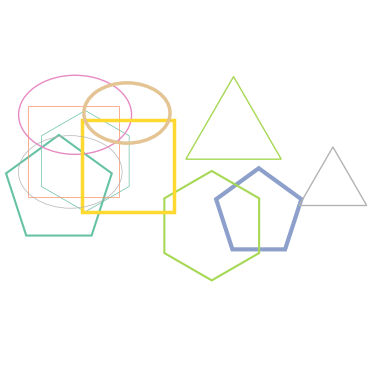[{"shape": "pentagon", "thickness": 1.5, "radius": 0.72, "center": [0.153, 0.505]}, {"shape": "hexagon", "thickness": 0.5, "radius": 0.66, "center": [0.222, 0.581]}, {"shape": "square", "thickness": 0.5, "radius": 0.59, "center": [0.191, 0.607]}, {"shape": "pentagon", "thickness": 3, "radius": 0.58, "center": [0.672, 0.447]}, {"shape": "oval", "thickness": 1, "radius": 0.73, "center": [0.195, 0.702]}, {"shape": "hexagon", "thickness": 1.5, "radius": 0.71, "center": [0.55, 0.414]}, {"shape": "triangle", "thickness": 1, "radius": 0.71, "center": [0.607, 0.658]}, {"shape": "square", "thickness": 2.5, "radius": 0.6, "center": [0.332, 0.568]}, {"shape": "oval", "thickness": 2.5, "radius": 0.56, "center": [0.33, 0.706]}, {"shape": "triangle", "thickness": 1, "radius": 0.51, "center": [0.865, 0.517]}, {"shape": "oval", "thickness": 0.5, "radius": 0.67, "center": [0.183, 0.553]}]